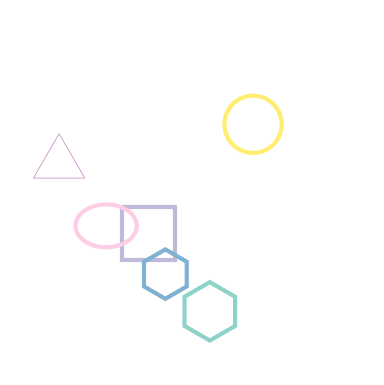[{"shape": "hexagon", "thickness": 3, "radius": 0.38, "center": [0.545, 0.191]}, {"shape": "square", "thickness": 3, "radius": 0.34, "center": [0.385, 0.393]}, {"shape": "hexagon", "thickness": 3, "radius": 0.32, "center": [0.429, 0.288]}, {"shape": "oval", "thickness": 3, "radius": 0.4, "center": [0.276, 0.413]}, {"shape": "triangle", "thickness": 0.5, "radius": 0.39, "center": [0.154, 0.576]}, {"shape": "circle", "thickness": 3, "radius": 0.37, "center": [0.657, 0.677]}]